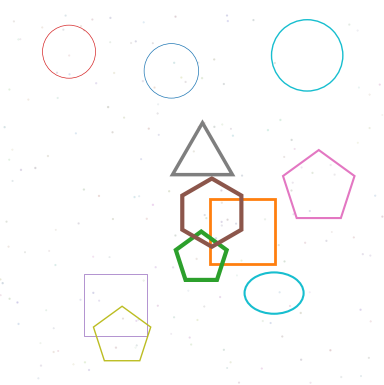[{"shape": "circle", "thickness": 0.5, "radius": 0.35, "center": [0.445, 0.816]}, {"shape": "square", "thickness": 2, "radius": 0.42, "center": [0.63, 0.399]}, {"shape": "pentagon", "thickness": 3, "radius": 0.35, "center": [0.523, 0.329]}, {"shape": "circle", "thickness": 0.5, "radius": 0.34, "center": [0.179, 0.866]}, {"shape": "square", "thickness": 0.5, "radius": 0.41, "center": [0.3, 0.207]}, {"shape": "hexagon", "thickness": 3, "radius": 0.44, "center": [0.55, 0.448]}, {"shape": "pentagon", "thickness": 1.5, "radius": 0.49, "center": [0.828, 0.513]}, {"shape": "triangle", "thickness": 2.5, "radius": 0.45, "center": [0.526, 0.591]}, {"shape": "pentagon", "thickness": 1, "radius": 0.39, "center": [0.317, 0.126]}, {"shape": "circle", "thickness": 1, "radius": 0.46, "center": [0.798, 0.856]}, {"shape": "oval", "thickness": 1.5, "radius": 0.38, "center": [0.712, 0.239]}]